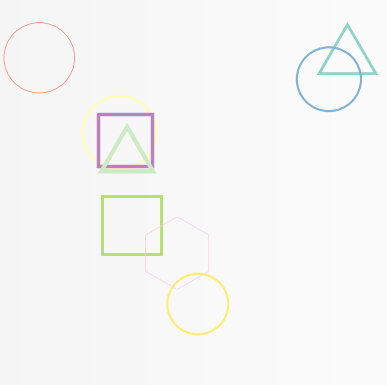[{"shape": "triangle", "thickness": 2, "radius": 0.42, "center": [0.897, 0.851]}, {"shape": "circle", "thickness": 1.5, "radius": 0.48, "center": [0.308, 0.655]}, {"shape": "circle", "thickness": 0.5, "radius": 0.46, "center": [0.101, 0.85]}, {"shape": "circle", "thickness": 1.5, "radius": 0.41, "center": [0.849, 0.794]}, {"shape": "square", "thickness": 2, "radius": 0.38, "center": [0.34, 0.416]}, {"shape": "hexagon", "thickness": 0.5, "radius": 0.47, "center": [0.457, 0.342]}, {"shape": "square", "thickness": 2.5, "radius": 0.34, "center": [0.323, 0.636]}, {"shape": "triangle", "thickness": 3, "radius": 0.39, "center": [0.328, 0.594]}, {"shape": "circle", "thickness": 1.5, "radius": 0.39, "center": [0.51, 0.21]}]